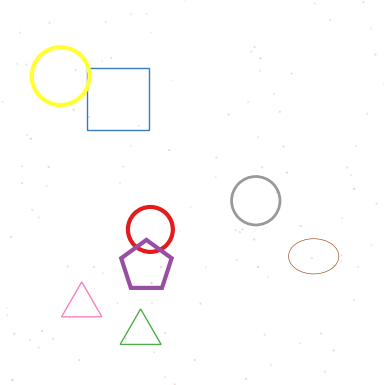[{"shape": "circle", "thickness": 3, "radius": 0.29, "center": [0.391, 0.404]}, {"shape": "square", "thickness": 1, "radius": 0.4, "center": [0.307, 0.742]}, {"shape": "triangle", "thickness": 1, "radius": 0.31, "center": [0.365, 0.136]}, {"shape": "pentagon", "thickness": 3, "radius": 0.34, "center": [0.38, 0.308]}, {"shape": "circle", "thickness": 3, "radius": 0.38, "center": [0.157, 0.802]}, {"shape": "oval", "thickness": 0.5, "radius": 0.33, "center": [0.815, 0.334]}, {"shape": "triangle", "thickness": 1, "radius": 0.3, "center": [0.212, 0.207]}, {"shape": "circle", "thickness": 2, "radius": 0.31, "center": [0.664, 0.479]}]